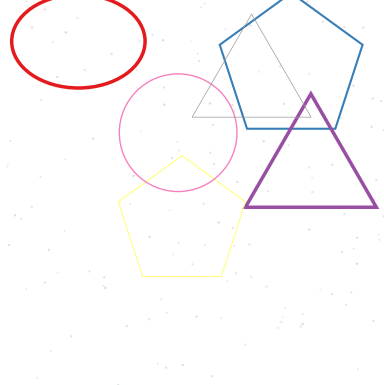[{"shape": "oval", "thickness": 2.5, "radius": 0.87, "center": [0.204, 0.893]}, {"shape": "pentagon", "thickness": 1.5, "radius": 0.98, "center": [0.756, 0.823]}, {"shape": "triangle", "thickness": 2.5, "radius": 0.98, "center": [0.807, 0.56]}, {"shape": "pentagon", "thickness": 0.5, "radius": 0.87, "center": [0.473, 0.422]}, {"shape": "circle", "thickness": 1, "radius": 0.76, "center": [0.463, 0.655]}, {"shape": "triangle", "thickness": 0.5, "radius": 0.89, "center": [0.654, 0.785]}]